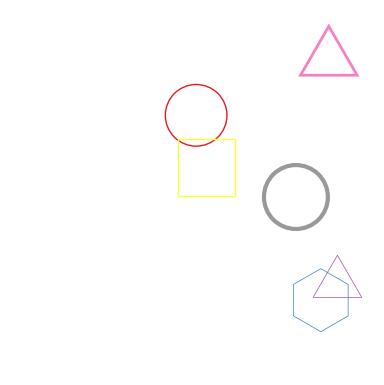[{"shape": "circle", "thickness": 1, "radius": 0.4, "center": [0.509, 0.7]}, {"shape": "hexagon", "thickness": 0.5, "radius": 0.41, "center": [0.833, 0.22]}, {"shape": "triangle", "thickness": 0.5, "radius": 0.36, "center": [0.876, 0.264]}, {"shape": "square", "thickness": 1, "radius": 0.37, "center": [0.535, 0.566]}, {"shape": "triangle", "thickness": 2, "radius": 0.42, "center": [0.854, 0.847]}, {"shape": "circle", "thickness": 3, "radius": 0.42, "center": [0.769, 0.488]}]